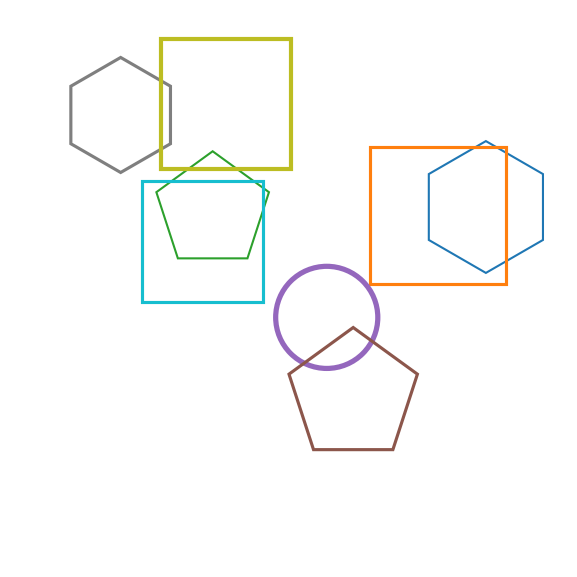[{"shape": "hexagon", "thickness": 1, "radius": 0.57, "center": [0.841, 0.641]}, {"shape": "square", "thickness": 1.5, "radius": 0.59, "center": [0.759, 0.626]}, {"shape": "pentagon", "thickness": 1, "radius": 0.51, "center": [0.368, 0.635]}, {"shape": "circle", "thickness": 2.5, "radius": 0.44, "center": [0.566, 0.45]}, {"shape": "pentagon", "thickness": 1.5, "radius": 0.58, "center": [0.612, 0.315]}, {"shape": "hexagon", "thickness": 1.5, "radius": 0.5, "center": [0.209, 0.8]}, {"shape": "square", "thickness": 2, "radius": 0.56, "center": [0.391, 0.819]}, {"shape": "square", "thickness": 1.5, "radius": 0.53, "center": [0.351, 0.581]}]